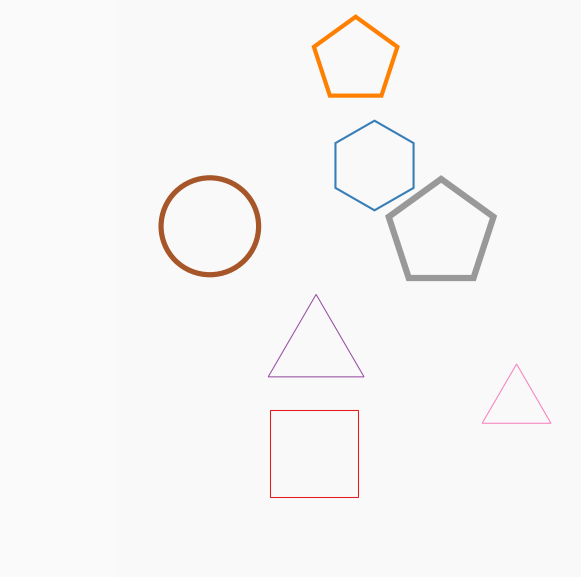[{"shape": "square", "thickness": 0.5, "radius": 0.38, "center": [0.54, 0.214]}, {"shape": "hexagon", "thickness": 1, "radius": 0.39, "center": [0.644, 0.713]}, {"shape": "triangle", "thickness": 0.5, "radius": 0.48, "center": [0.544, 0.394]}, {"shape": "pentagon", "thickness": 2, "radius": 0.38, "center": [0.612, 0.895]}, {"shape": "circle", "thickness": 2.5, "radius": 0.42, "center": [0.361, 0.607]}, {"shape": "triangle", "thickness": 0.5, "radius": 0.34, "center": [0.889, 0.3]}, {"shape": "pentagon", "thickness": 3, "radius": 0.47, "center": [0.759, 0.594]}]